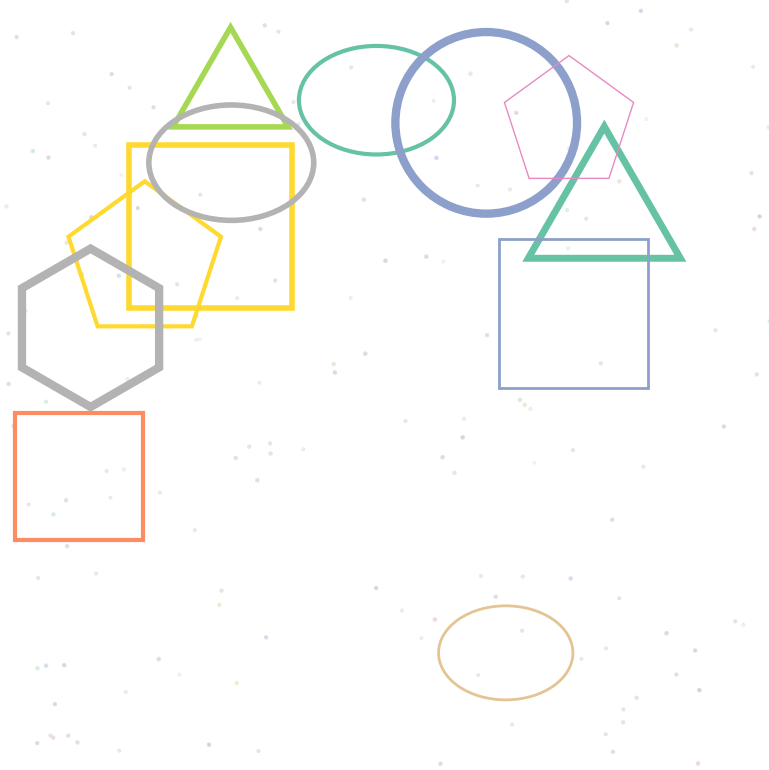[{"shape": "oval", "thickness": 1.5, "radius": 0.5, "center": [0.489, 0.87]}, {"shape": "triangle", "thickness": 2.5, "radius": 0.57, "center": [0.785, 0.722]}, {"shape": "square", "thickness": 1.5, "radius": 0.41, "center": [0.103, 0.381]}, {"shape": "circle", "thickness": 3, "radius": 0.59, "center": [0.631, 0.84]}, {"shape": "square", "thickness": 1, "radius": 0.48, "center": [0.745, 0.593]}, {"shape": "pentagon", "thickness": 0.5, "radius": 0.44, "center": [0.739, 0.84]}, {"shape": "triangle", "thickness": 2, "radius": 0.43, "center": [0.299, 0.878]}, {"shape": "square", "thickness": 2, "radius": 0.53, "center": [0.273, 0.706]}, {"shape": "pentagon", "thickness": 1.5, "radius": 0.52, "center": [0.188, 0.66]}, {"shape": "oval", "thickness": 1, "radius": 0.44, "center": [0.657, 0.152]}, {"shape": "oval", "thickness": 2, "radius": 0.54, "center": [0.3, 0.789]}, {"shape": "hexagon", "thickness": 3, "radius": 0.51, "center": [0.118, 0.574]}]